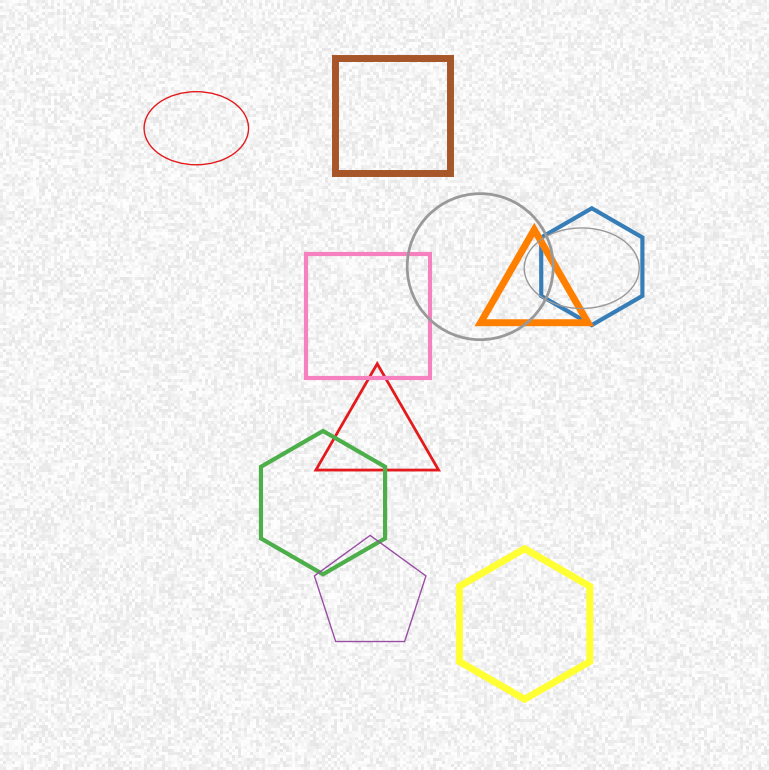[{"shape": "oval", "thickness": 0.5, "radius": 0.34, "center": [0.255, 0.833]}, {"shape": "triangle", "thickness": 1, "radius": 0.46, "center": [0.49, 0.436]}, {"shape": "hexagon", "thickness": 1.5, "radius": 0.38, "center": [0.769, 0.654]}, {"shape": "hexagon", "thickness": 1.5, "radius": 0.47, "center": [0.42, 0.347]}, {"shape": "pentagon", "thickness": 0.5, "radius": 0.38, "center": [0.481, 0.228]}, {"shape": "triangle", "thickness": 2.5, "radius": 0.4, "center": [0.694, 0.621]}, {"shape": "hexagon", "thickness": 2.5, "radius": 0.49, "center": [0.681, 0.19]}, {"shape": "square", "thickness": 2.5, "radius": 0.37, "center": [0.51, 0.85]}, {"shape": "square", "thickness": 1.5, "radius": 0.4, "center": [0.478, 0.59]}, {"shape": "oval", "thickness": 0.5, "radius": 0.37, "center": [0.755, 0.652]}, {"shape": "circle", "thickness": 1, "radius": 0.47, "center": [0.624, 0.654]}]